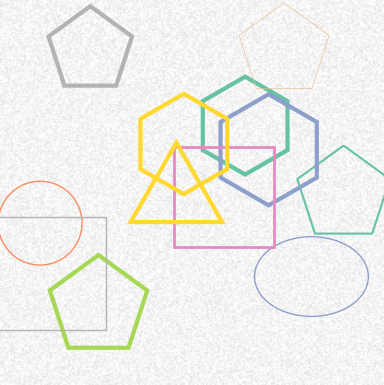[{"shape": "pentagon", "thickness": 1.5, "radius": 0.63, "center": [0.892, 0.496]}, {"shape": "hexagon", "thickness": 3, "radius": 0.64, "center": [0.637, 0.674]}, {"shape": "circle", "thickness": 1, "radius": 0.54, "center": [0.104, 0.42]}, {"shape": "hexagon", "thickness": 3, "radius": 0.72, "center": [0.698, 0.611]}, {"shape": "oval", "thickness": 1, "radius": 0.74, "center": [0.809, 0.282]}, {"shape": "square", "thickness": 2, "radius": 0.65, "center": [0.582, 0.489]}, {"shape": "pentagon", "thickness": 3, "radius": 0.67, "center": [0.256, 0.204]}, {"shape": "hexagon", "thickness": 3, "radius": 0.65, "center": [0.477, 0.626]}, {"shape": "triangle", "thickness": 3, "radius": 0.69, "center": [0.458, 0.492]}, {"shape": "pentagon", "thickness": 0.5, "radius": 0.61, "center": [0.738, 0.87]}, {"shape": "square", "thickness": 1, "radius": 0.73, "center": [0.13, 0.291]}, {"shape": "pentagon", "thickness": 3, "radius": 0.57, "center": [0.235, 0.87]}]